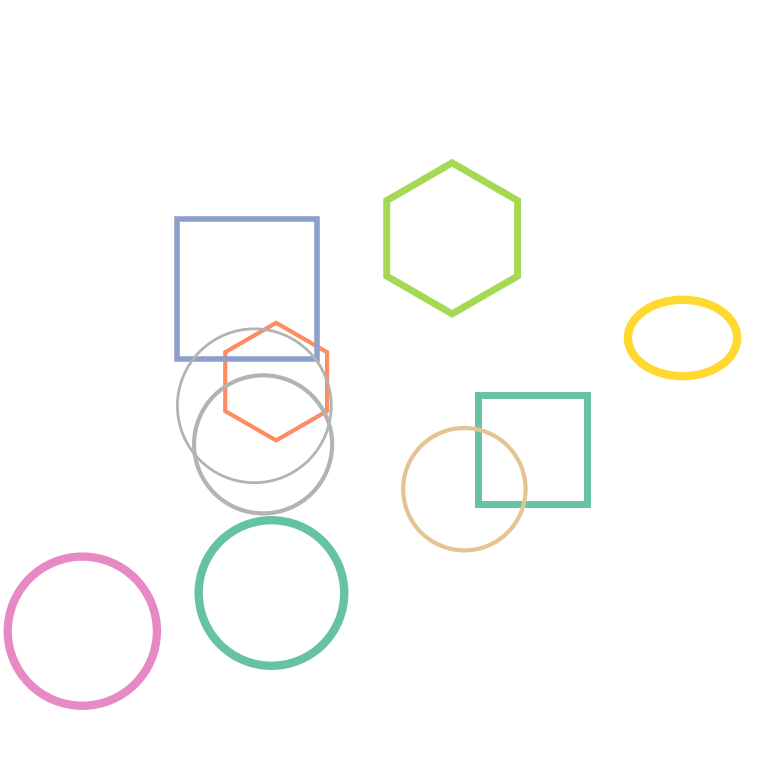[{"shape": "square", "thickness": 2.5, "radius": 0.35, "center": [0.691, 0.416]}, {"shape": "circle", "thickness": 3, "radius": 0.47, "center": [0.353, 0.23]}, {"shape": "hexagon", "thickness": 1.5, "radius": 0.38, "center": [0.359, 0.504]}, {"shape": "square", "thickness": 2, "radius": 0.45, "center": [0.321, 0.625]}, {"shape": "circle", "thickness": 3, "radius": 0.48, "center": [0.107, 0.18]}, {"shape": "hexagon", "thickness": 2.5, "radius": 0.49, "center": [0.587, 0.69]}, {"shape": "oval", "thickness": 3, "radius": 0.35, "center": [0.886, 0.561]}, {"shape": "circle", "thickness": 1.5, "radius": 0.4, "center": [0.603, 0.365]}, {"shape": "circle", "thickness": 1.5, "radius": 0.45, "center": [0.342, 0.423]}, {"shape": "circle", "thickness": 1, "radius": 0.5, "center": [0.33, 0.473]}]